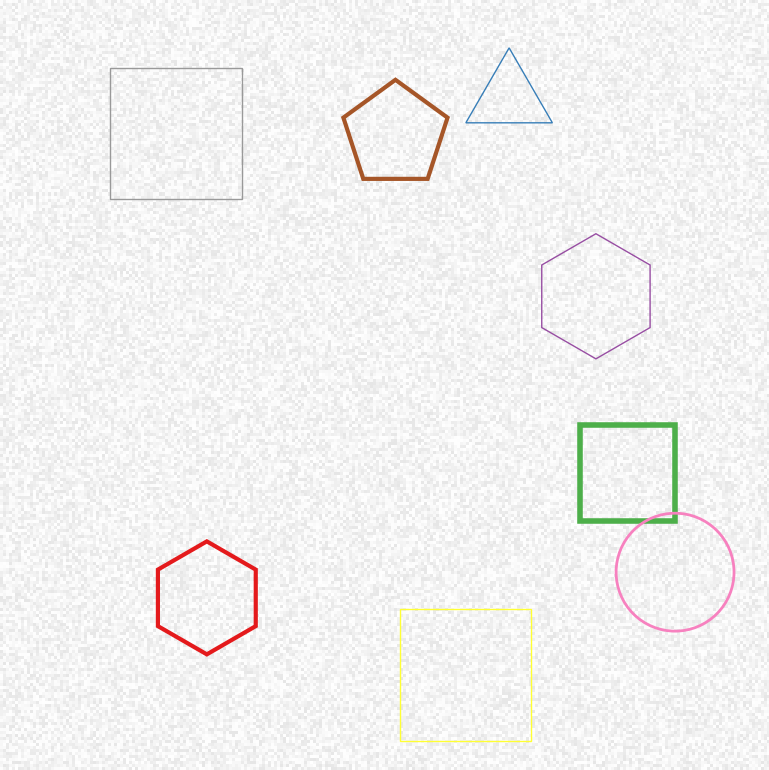[{"shape": "hexagon", "thickness": 1.5, "radius": 0.37, "center": [0.269, 0.224]}, {"shape": "triangle", "thickness": 0.5, "radius": 0.32, "center": [0.661, 0.873]}, {"shape": "square", "thickness": 2, "radius": 0.31, "center": [0.815, 0.386]}, {"shape": "hexagon", "thickness": 0.5, "radius": 0.41, "center": [0.774, 0.615]}, {"shape": "square", "thickness": 0.5, "radius": 0.43, "center": [0.604, 0.123]}, {"shape": "pentagon", "thickness": 1.5, "radius": 0.36, "center": [0.514, 0.825]}, {"shape": "circle", "thickness": 1, "radius": 0.38, "center": [0.877, 0.257]}, {"shape": "square", "thickness": 0.5, "radius": 0.43, "center": [0.229, 0.827]}]